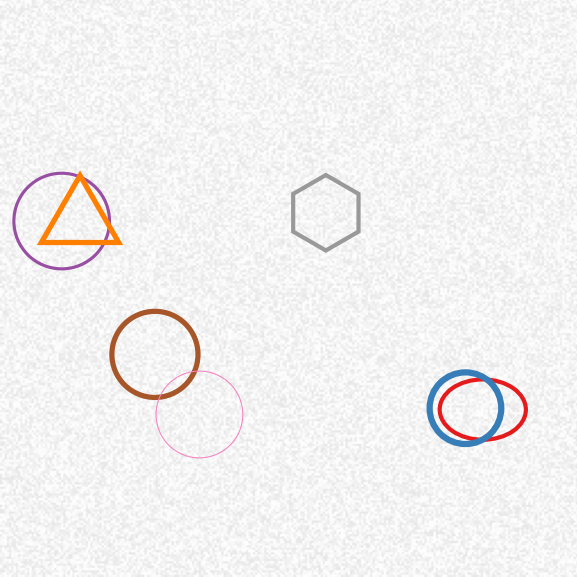[{"shape": "oval", "thickness": 2, "radius": 0.37, "center": [0.836, 0.29]}, {"shape": "circle", "thickness": 3, "radius": 0.31, "center": [0.806, 0.292]}, {"shape": "circle", "thickness": 1.5, "radius": 0.41, "center": [0.107, 0.616]}, {"shape": "triangle", "thickness": 2.5, "radius": 0.39, "center": [0.139, 0.618]}, {"shape": "circle", "thickness": 2.5, "radius": 0.37, "center": [0.268, 0.385]}, {"shape": "circle", "thickness": 0.5, "radius": 0.38, "center": [0.345, 0.281]}, {"shape": "hexagon", "thickness": 2, "radius": 0.33, "center": [0.564, 0.631]}]